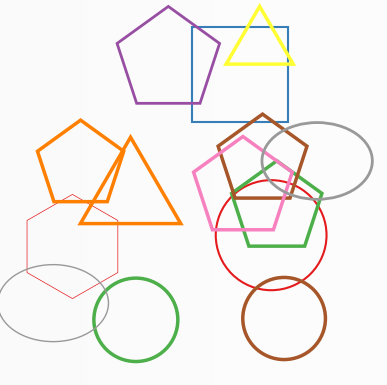[{"shape": "hexagon", "thickness": 0.5, "radius": 0.68, "center": [0.187, 0.36]}, {"shape": "circle", "thickness": 1.5, "radius": 0.71, "center": [0.7, 0.389]}, {"shape": "square", "thickness": 1.5, "radius": 0.62, "center": [0.619, 0.807]}, {"shape": "circle", "thickness": 2.5, "radius": 0.54, "center": [0.351, 0.169]}, {"shape": "pentagon", "thickness": 2.5, "radius": 0.61, "center": [0.714, 0.46]}, {"shape": "pentagon", "thickness": 2, "radius": 0.7, "center": [0.434, 0.844]}, {"shape": "triangle", "thickness": 2.5, "radius": 0.75, "center": [0.337, 0.494]}, {"shape": "pentagon", "thickness": 2.5, "radius": 0.59, "center": [0.208, 0.571]}, {"shape": "triangle", "thickness": 2.5, "radius": 0.5, "center": [0.67, 0.883]}, {"shape": "pentagon", "thickness": 2.5, "radius": 0.6, "center": [0.678, 0.583]}, {"shape": "circle", "thickness": 2.5, "radius": 0.53, "center": [0.733, 0.173]}, {"shape": "pentagon", "thickness": 2.5, "radius": 0.67, "center": [0.627, 0.512]}, {"shape": "oval", "thickness": 2, "radius": 0.71, "center": [0.818, 0.582]}, {"shape": "oval", "thickness": 1, "radius": 0.71, "center": [0.137, 0.213]}]